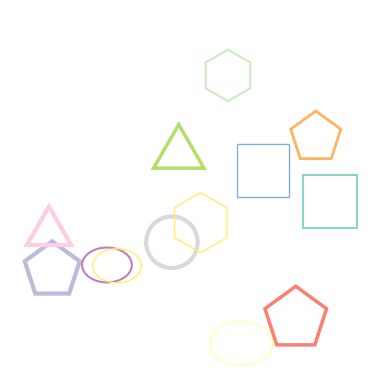[{"shape": "square", "thickness": 1.5, "radius": 0.35, "center": [0.857, 0.477]}, {"shape": "oval", "thickness": 1, "radius": 0.41, "center": [0.627, 0.108]}, {"shape": "pentagon", "thickness": 3, "radius": 0.38, "center": [0.136, 0.298]}, {"shape": "pentagon", "thickness": 2.5, "radius": 0.42, "center": [0.768, 0.172]}, {"shape": "square", "thickness": 1, "radius": 0.34, "center": [0.683, 0.557]}, {"shape": "pentagon", "thickness": 2, "radius": 0.34, "center": [0.82, 0.643]}, {"shape": "triangle", "thickness": 2.5, "radius": 0.38, "center": [0.464, 0.601]}, {"shape": "triangle", "thickness": 3, "radius": 0.33, "center": [0.127, 0.397]}, {"shape": "circle", "thickness": 3, "radius": 0.33, "center": [0.446, 0.371]}, {"shape": "oval", "thickness": 1.5, "radius": 0.32, "center": [0.278, 0.312]}, {"shape": "hexagon", "thickness": 1.5, "radius": 0.33, "center": [0.592, 0.804]}, {"shape": "hexagon", "thickness": 1, "radius": 0.39, "center": [0.521, 0.422]}, {"shape": "oval", "thickness": 1, "radius": 0.32, "center": [0.304, 0.31]}]